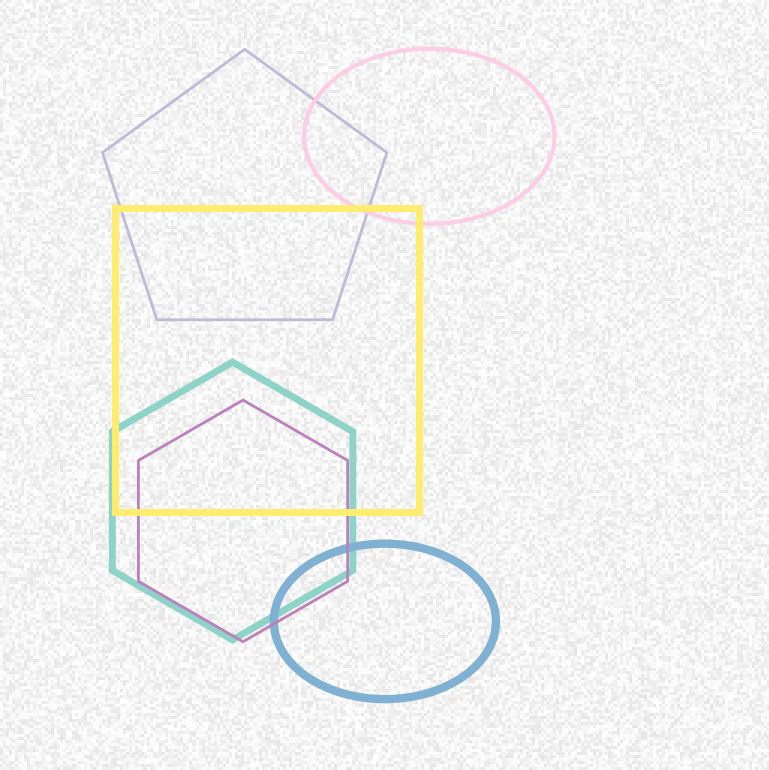[{"shape": "hexagon", "thickness": 2.5, "radius": 0.9, "center": [0.302, 0.349]}, {"shape": "pentagon", "thickness": 1, "radius": 0.97, "center": [0.318, 0.742]}, {"shape": "oval", "thickness": 3, "radius": 0.72, "center": [0.5, 0.193]}, {"shape": "oval", "thickness": 1.5, "radius": 0.81, "center": [0.558, 0.823]}, {"shape": "hexagon", "thickness": 1, "radius": 0.78, "center": [0.316, 0.324]}, {"shape": "square", "thickness": 2.5, "radius": 0.99, "center": [0.347, 0.533]}]